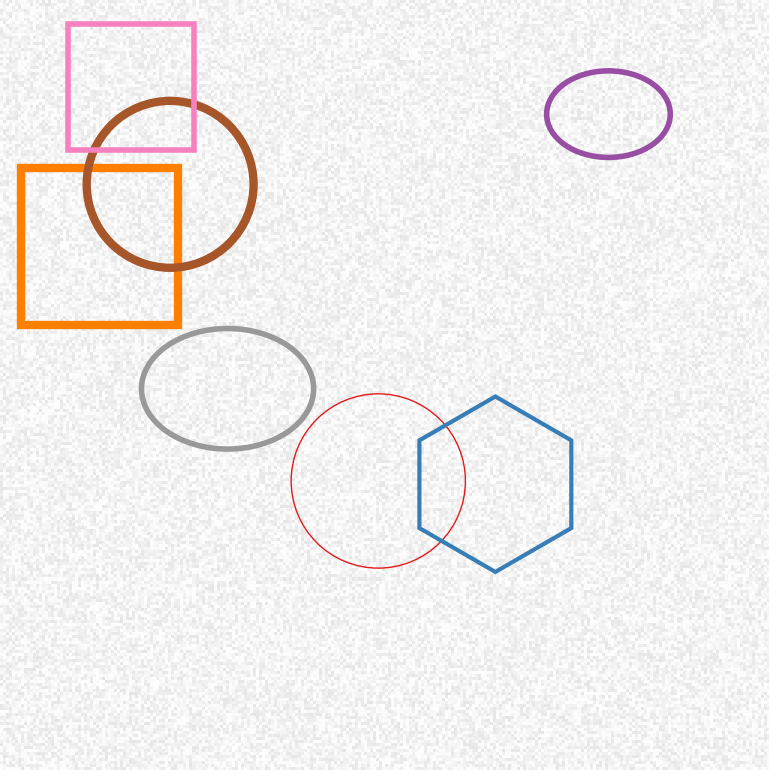[{"shape": "circle", "thickness": 0.5, "radius": 0.57, "center": [0.491, 0.375]}, {"shape": "hexagon", "thickness": 1.5, "radius": 0.57, "center": [0.643, 0.371]}, {"shape": "oval", "thickness": 2, "radius": 0.4, "center": [0.79, 0.852]}, {"shape": "square", "thickness": 3, "radius": 0.51, "center": [0.129, 0.68]}, {"shape": "circle", "thickness": 3, "radius": 0.54, "center": [0.221, 0.761]}, {"shape": "square", "thickness": 2, "radius": 0.41, "center": [0.17, 0.887]}, {"shape": "oval", "thickness": 2, "radius": 0.56, "center": [0.296, 0.495]}]